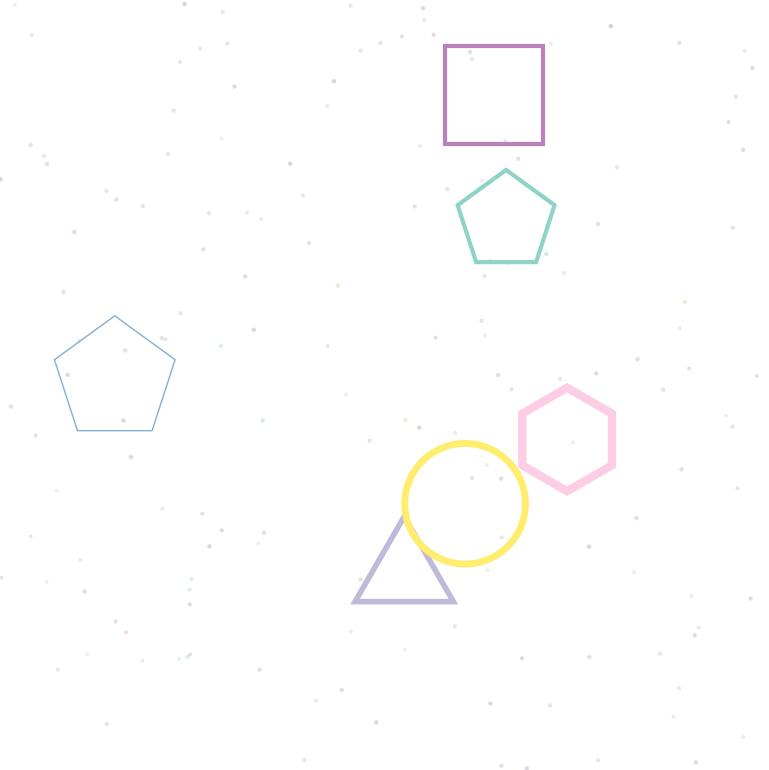[{"shape": "pentagon", "thickness": 1.5, "radius": 0.33, "center": [0.657, 0.713]}, {"shape": "triangle", "thickness": 2, "radius": 0.37, "center": [0.525, 0.256]}, {"shape": "pentagon", "thickness": 0.5, "radius": 0.41, "center": [0.149, 0.507]}, {"shape": "hexagon", "thickness": 3, "radius": 0.34, "center": [0.737, 0.429]}, {"shape": "square", "thickness": 1.5, "radius": 0.32, "center": [0.642, 0.877]}, {"shape": "circle", "thickness": 2.5, "radius": 0.39, "center": [0.604, 0.346]}]